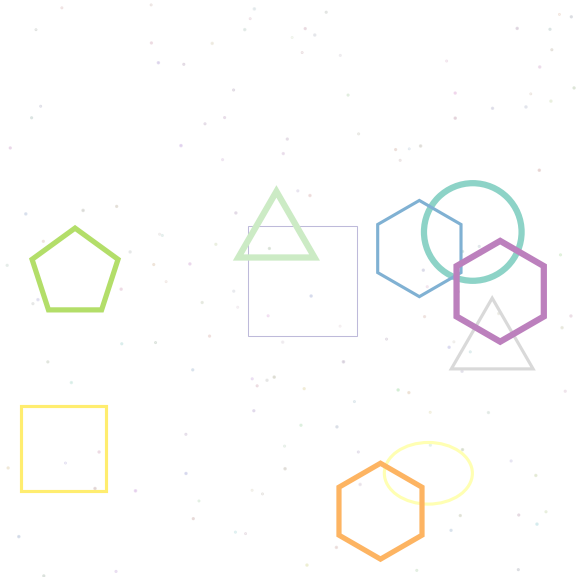[{"shape": "circle", "thickness": 3, "radius": 0.42, "center": [0.819, 0.597]}, {"shape": "oval", "thickness": 1.5, "radius": 0.38, "center": [0.742, 0.18]}, {"shape": "square", "thickness": 0.5, "radius": 0.47, "center": [0.524, 0.513]}, {"shape": "hexagon", "thickness": 1.5, "radius": 0.42, "center": [0.726, 0.569]}, {"shape": "hexagon", "thickness": 2.5, "radius": 0.42, "center": [0.659, 0.114]}, {"shape": "pentagon", "thickness": 2.5, "radius": 0.39, "center": [0.13, 0.526]}, {"shape": "triangle", "thickness": 1.5, "radius": 0.41, "center": [0.852, 0.401]}, {"shape": "hexagon", "thickness": 3, "radius": 0.44, "center": [0.866, 0.495]}, {"shape": "triangle", "thickness": 3, "radius": 0.38, "center": [0.479, 0.591]}, {"shape": "square", "thickness": 1.5, "radius": 0.37, "center": [0.11, 0.222]}]